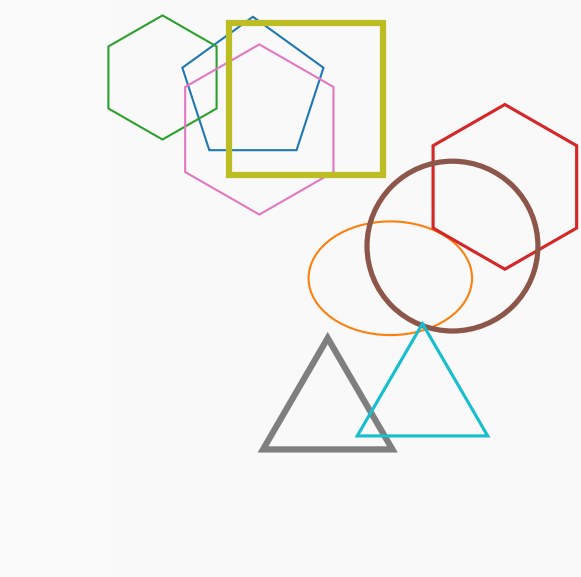[{"shape": "pentagon", "thickness": 1, "radius": 0.64, "center": [0.435, 0.842]}, {"shape": "oval", "thickness": 1, "radius": 0.7, "center": [0.672, 0.517]}, {"shape": "hexagon", "thickness": 1, "radius": 0.54, "center": [0.28, 0.865]}, {"shape": "hexagon", "thickness": 1.5, "radius": 0.71, "center": [0.869, 0.676]}, {"shape": "circle", "thickness": 2.5, "radius": 0.74, "center": [0.778, 0.573]}, {"shape": "hexagon", "thickness": 1, "radius": 0.74, "center": [0.446, 0.775]}, {"shape": "triangle", "thickness": 3, "radius": 0.64, "center": [0.564, 0.285]}, {"shape": "square", "thickness": 3, "radius": 0.66, "center": [0.527, 0.828]}, {"shape": "triangle", "thickness": 1.5, "radius": 0.65, "center": [0.727, 0.309]}]